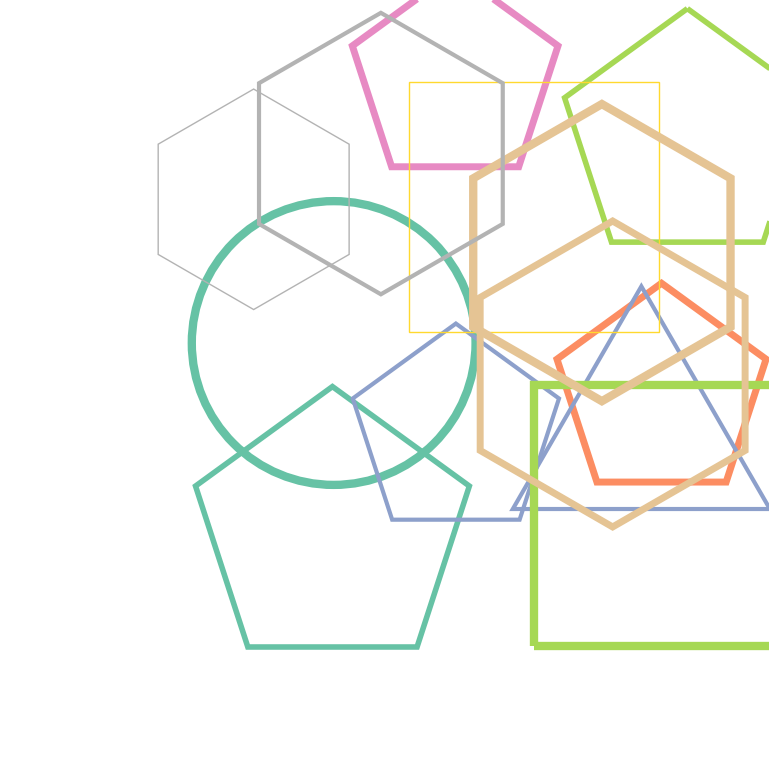[{"shape": "circle", "thickness": 3, "radius": 0.92, "center": [0.433, 0.555]}, {"shape": "pentagon", "thickness": 2, "radius": 0.93, "center": [0.432, 0.311]}, {"shape": "pentagon", "thickness": 2.5, "radius": 0.71, "center": [0.859, 0.489]}, {"shape": "pentagon", "thickness": 1.5, "radius": 0.7, "center": [0.592, 0.439]}, {"shape": "triangle", "thickness": 1.5, "radius": 0.96, "center": [0.833, 0.435]}, {"shape": "pentagon", "thickness": 2.5, "radius": 0.7, "center": [0.591, 0.897]}, {"shape": "square", "thickness": 3, "radius": 0.85, "center": [0.863, 0.33]}, {"shape": "pentagon", "thickness": 2, "radius": 0.84, "center": [0.893, 0.821]}, {"shape": "square", "thickness": 0.5, "radius": 0.81, "center": [0.694, 0.732]}, {"shape": "hexagon", "thickness": 3, "radius": 0.96, "center": [0.782, 0.672]}, {"shape": "hexagon", "thickness": 2.5, "radius": 0.99, "center": [0.796, 0.514]}, {"shape": "hexagon", "thickness": 0.5, "radius": 0.72, "center": [0.329, 0.741]}, {"shape": "hexagon", "thickness": 1.5, "radius": 0.91, "center": [0.495, 0.801]}]